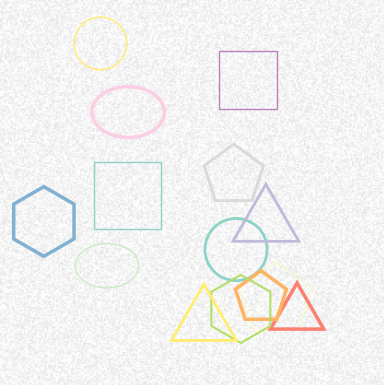[{"shape": "square", "thickness": 1, "radius": 0.43, "center": [0.33, 0.491]}, {"shape": "circle", "thickness": 2, "radius": 0.4, "center": [0.613, 0.352]}, {"shape": "pentagon", "thickness": 0.5, "radius": 0.49, "center": [0.717, 0.221]}, {"shape": "triangle", "thickness": 2, "radius": 0.49, "center": [0.691, 0.423]}, {"shape": "triangle", "thickness": 2.5, "radius": 0.4, "center": [0.772, 0.185]}, {"shape": "hexagon", "thickness": 2.5, "radius": 0.45, "center": [0.114, 0.425]}, {"shape": "pentagon", "thickness": 2.5, "radius": 0.35, "center": [0.678, 0.227]}, {"shape": "hexagon", "thickness": 1.5, "radius": 0.44, "center": [0.626, 0.198]}, {"shape": "oval", "thickness": 2.5, "radius": 0.47, "center": [0.333, 0.709]}, {"shape": "pentagon", "thickness": 2, "radius": 0.4, "center": [0.607, 0.545]}, {"shape": "square", "thickness": 1, "radius": 0.38, "center": [0.643, 0.792]}, {"shape": "oval", "thickness": 1, "radius": 0.41, "center": [0.278, 0.31]}, {"shape": "circle", "thickness": 1, "radius": 0.34, "center": [0.261, 0.887]}, {"shape": "triangle", "thickness": 2, "radius": 0.49, "center": [0.529, 0.164]}]